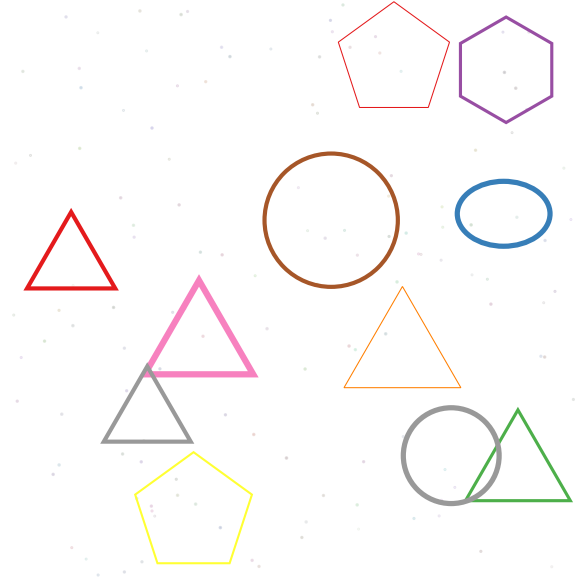[{"shape": "triangle", "thickness": 2, "radius": 0.44, "center": [0.123, 0.544]}, {"shape": "pentagon", "thickness": 0.5, "radius": 0.51, "center": [0.682, 0.895]}, {"shape": "oval", "thickness": 2.5, "radius": 0.4, "center": [0.872, 0.629]}, {"shape": "triangle", "thickness": 1.5, "radius": 0.52, "center": [0.897, 0.185]}, {"shape": "hexagon", "thickness": 1.5, "radius": 0.46, "center": [0.876, 0.878]}, {"shape": "triangle", "thickness": 0.5, "radius": 0.58, "center": [0.697, 0.386]}, {"shape": "pentagon", "thickness": 1, "radius": 0.53, "center": [0.335, 0.11]}, {"shape": "circle", "thickness": 2, "radius": 0.58, "center": [0.573, 0.618]}, {"shape": "triangle", "thickness": 3, "radius": 0.54, "center": [0.345, 0.405]}, {"shape": "circle", "thickness": 2.5, "radius": 0.41, "center": [0.781, 0.21]}, {"shape": "triangle", "thickness": 2, "radius": 0.43, "center": [0.255, 0.278]}]